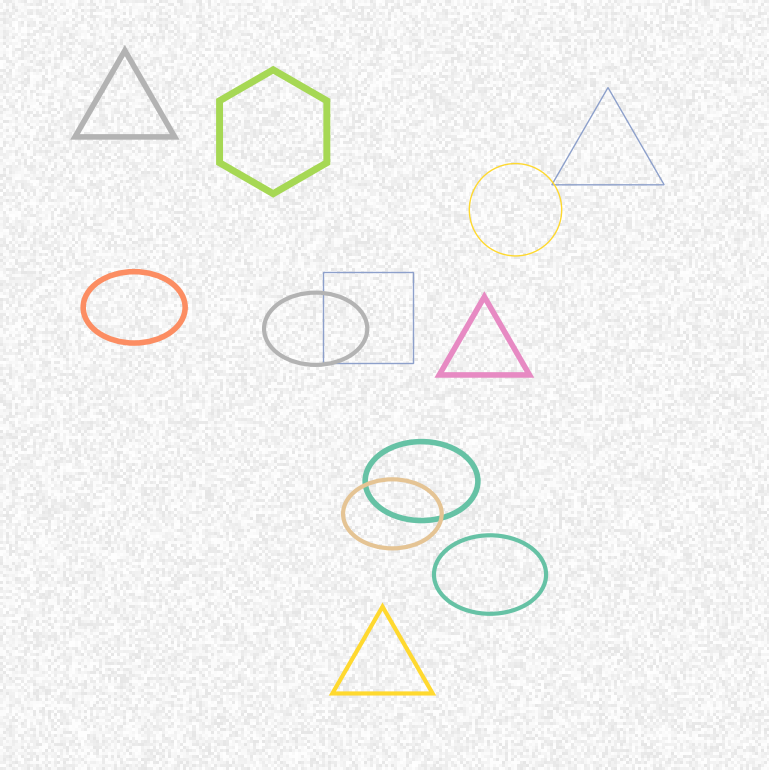[{"shape": "oval", "thickness": 2, "radius": 0.37, "center": [0.547, 0.375]}, {"shape": "oval", "thickness": 1.5, "radius": 0.36, "center": [0.636, 0.254]}, {"shape": "oval", "thickness": 2, "radius": 0.33, "center": [0.174, 0.601]}, {"shape": "triangle", "thickness": 0.5, "radius": 0.42, "center": [0.79, 0.802]}, {"shape": "square", "thickness": 0.5, "radius": 0.29, "center": [0.478, 0.588]}, {"shape": "triangle", "thickness": 2, "radius": 0.34, "center": [0.629, 0.547]}, {"shape": "hexagon", "thickness": 2.5, "radius": 0.4, "center": [0.355, 0.829]}, {"shape": "triangle", "thickness": 1.5, "radius": 0.38, "center": [0.497, 0.137]}, {"shape": "circle", "thickness": 0.5, "radius": 0.3, "center": [0.669, 0.728]}, {"shape": "oval", "thickness": 1.5, "radius": 0.32, "center": [0.51, 0.333]}, {"shape": "triangle", "thickness": 2, "radius": 0.37, "center": [0.162, 0.86]}, {"shape": "oval", "thickness": 1.5, "radius": 0.34, "center": [0.41, 0.573]}]